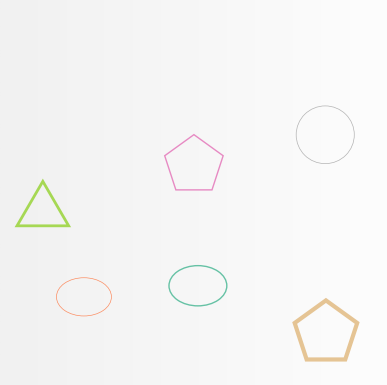[{"shape": "oval", "thickness": 1, "radius": 0.37, "center": [0.511, 0.258]}, {"shape": "oval", "thickness": 0.5, "radius": 0.35, "center": [0.217, 0.229]}, {"shape": "pentagon", "thickness": 1, "radius": 0.4, "center": [0.5, 0.571]}, {"shape": "triangle", "thickness": 2, "radius": 0.38, "center": [0.111, 0.452]}, {"shape": "pentagon", "thickness": 3, "radius": 0.42, "center": [0.841, 0.135]}, {"shape": "circle", "thickness": 0.5, "radius": 0.37, "center": [0.839, 0.65]}]